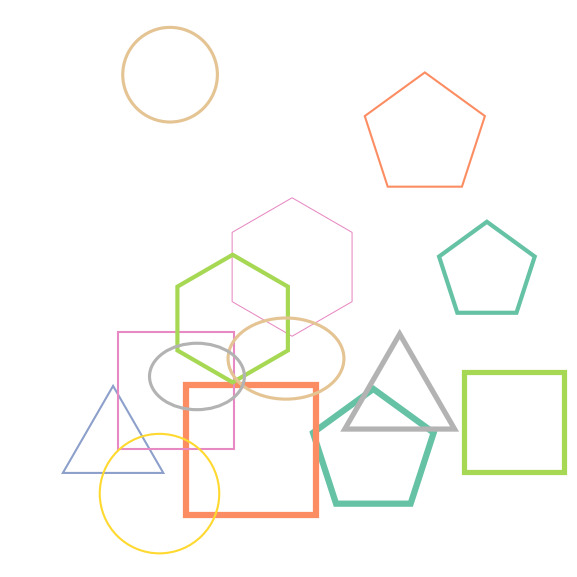[{"shape": "pentagon", "thickness": 2, "radius": 0.44, "center": [0.843, 0.528]}, {"shape": "pentagon", "thickness": 3, "radius": 0.55, "center": [0.646, 0.216]}, {"shape": "pentagon", "thickness": 1, "radius": 0.55, "center": [0.736, 0.764]}, {"shape": "square", "thickness": 3, "radius": 0.56, "center": [0.435, 0.221]}, {"shape": "triangle", "thickness": 1, "radius": 0.5, "center": [0.196, 0.23]}, {"shape": "square", "thickness": 1, "radius": 0.51, "center": [0.305, 0.323]}, {"shape": "hexagon", "thickness": 0.5, "radius": 0.6, "center": [0.506, 0.537]}, {"shape": "hexagon", "thickness": 2, "radius": 0.55, "center": [0.403, 0.448]}, {"shape": "square", "thickness": 2.5, "radius": 0.43, "center": [0.89, 0.268]}, {"shape": "circle", "thickness": 1, "radius": 0.52, "center": [0.276, 0.144]}, {"shape": "circle", "thickness": 1.5, "radius": 0.41, "center": [0.294, 0.87]}, {"shape": "oval", "thickness": 1.5, "radius": 0.5, "center": [0.495, 0.378]}, {"shape": "triangle", "thickness": 2.5, "radius": 0.55, "center": [0.692, 0.311]}, {"shape": "oval", "thickness": 1.5, "radius": 0.41, "center": [0.341, 0.347]}]